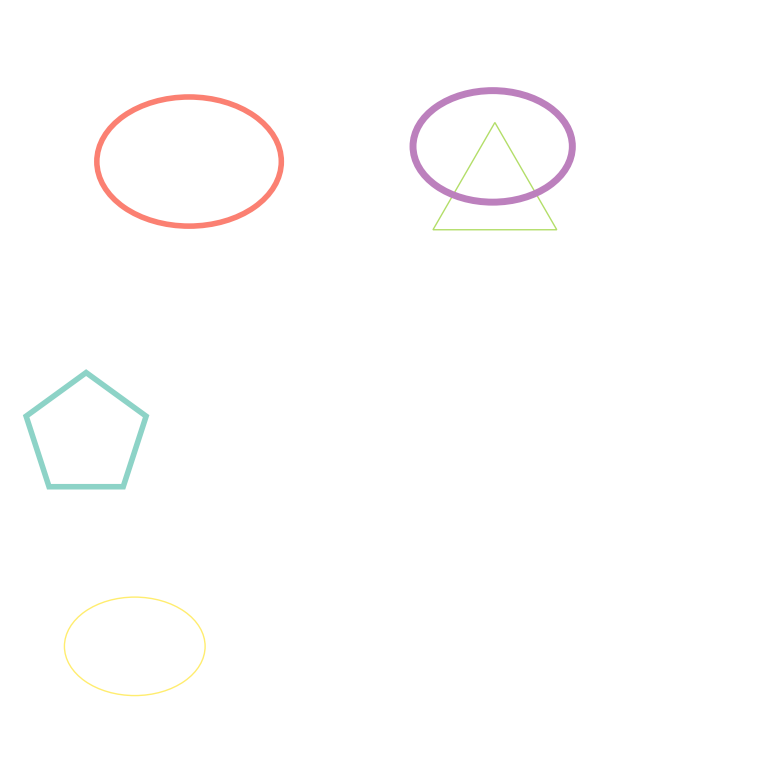[{"shape": "pentagon", "thickness": 2, "radius": 0.41, "center": [0.112, 0.434]}, {"shape": "oval", "thickness": 2, "radius": 0.6, "center": [0.246, 0.79]}, {"shape": "triangle", "thickness": 0.5, "radius": 0.46, "center": [0.643, 0.748]}, {"shape": "oval", "thickness": 2.5, "radius": 0.52, "center": [0.64, 0.81]}, {"shape": "oval", "thickness": 0.5, "radius": 0.46, "center": [0.175, 0.161]}]